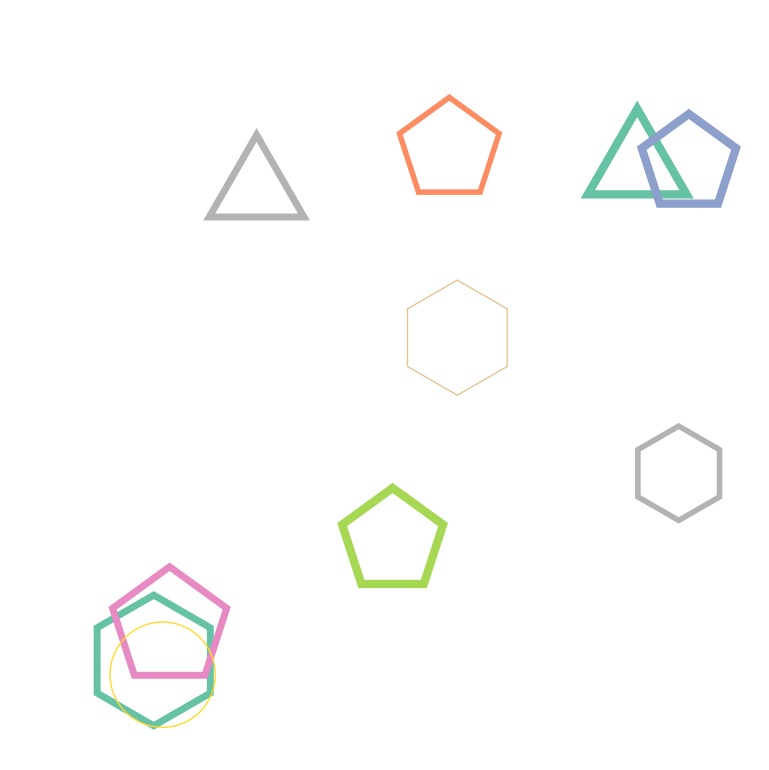[{"shape": "triangle", "thickness": 3, "radius": 0.37, "center": [0.828, 0.785]}, {"shape": "hexagon", "thickness": 2.5, "radius": 0.42, "center": [0.2, 0.142]}, {"shape": "pentagon", "thickness": 2, "radius": 0.34, "center": [0.584, 0.806]}, {"shape": "pentagon", "thickness": 3, "radius": 0.32, "center": [0.895, 0.788]}, {"shape": "pentagon", "thickness": 2.5, "radius": 0.39, "center": [0.22, 0.186]}, {"shape": "pentagon", "thickness": 3, "radius": 0.34, "center": [0.51, 0.297]}, {"shape": "circle", "thickness": 0.5, "radius": 0.34, "center": [0.211, 0.124]}, {"shape": "hexagon", "thickness": 0.5, "radius": 0.37, "center": [0.594, 0.561]}, {"shape": "hexagon", "thickness": 2, "radius": 0.31, "center": [0.881, 0.385]}, {"shape": "triangle", "thickness": 2.5, "radius": 0.36, "center": [0.333, 0.754]}]